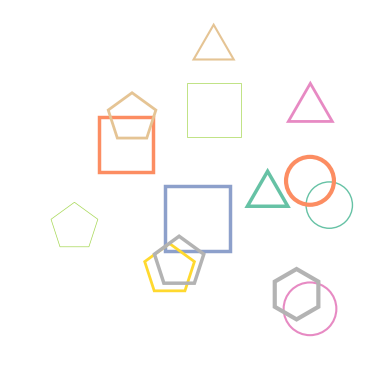[{"shape": "triangle", "thickness": 2.5, "radius": 0.3, "center": [0.695, 0.495]}, {"shape": "circle", "thickness": 1, "radius": 0.3, "center": [0.855, 0.467]}, {"shape": "circle", "thickness": 3, "radius": 0.31, "center": [0.805, 0.53]}, {"shape": "square", "thickness": 2.5, "radius": 0.35, "center": [0.327, 0.625]}, {"shape": "square", "thickness": 2.5, "radius": 0.42, "center": [0.513, 0.433]}, {"shape": "triangle", "thickness": 2, "radius": 0.33, "center": [0.806, 0.718]}, {"shape": "circle", "thickness": 1.5, "radius": 0.34, "center": [0.805, 0.198]}, {"shape": "square", "thickness": 0.5, "radius": 0.35, "center": [0.556, 0.715]}, {"shape": "pentagon", "thickness": 0.5, "radius": 0.32, "center": [0.193, 0.411]}, {"shape": "pentagon", "thickness": 2, "radius": 0.34, "center": [0.44, 0.3]}, {"shape": "pentagon", "thickness": 2, "radius": 0.33, "center": [0.343, 0.694]}, {"shape": "triangle", "thickness": 1.5, "radius": 0.3, "center": [0.555, 0.876]}, {"shape": "hexagon", "thickness": 3, "radius": 0.33, "center": [0.77, 0.236]}, {"shape": "pentagon", "thickness": 2.5, "radius": 0.34, "center": [0.465, 0.319]}]